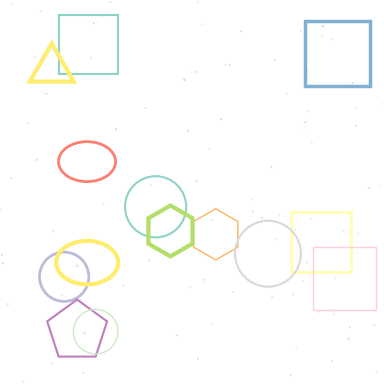[{"shape": "square", "thickness": 1.5, "radius": 0.38, "center": [0.229, 0.884]}, {"shape": "circle", "thickness": 1.5, "radius": 0.4, "center": [0.404, 0.463]}, {"shape": "square", "thickness": 2, "radius": 0.39, "center": [0.834, 0.372]}, {"shape": "circle", "thickness": 2, "radius": 0.32, "center": [0.167, 0.281]}, {"shape": "oval", "thickness": 2, "radius": 0.37, "center": [0.226, 0.58]}, {"shape": "square", "thickness": 2.5, "radius": 0.42, "center": [0.876, 0.861]}, {"shape": "hexagon", "thickness": 1, "radius": 0.33, "center": [0.56, 0.391]}, {"shape": "hexagon", "thickness": 3, "radius": 0.33, "center": [0.443, 0.4]}, {"shape": "square", "thickness": 1, "radius": 0.41, "center": [0.894, 0.277]}, {"shape": "circle", "thickness": 1.5, "radius": 0.43, "center": [0.696, 0.341]}, {"shape": "pentagon", "thickness": 1.5, "radius": 0.41, "center": [0.2, 0.14]}, {"shape": "circle", "thickness": 1, "radius": 0.29, "center": [0.248, 0.139]}, {"shape": "oval", "thickness": 3, "radius": 0.4, "center": [0.226, 0.318]}, {"shape": "triangle", "thickness": 3, "radius": 0.33, "center": [0.134, 0.821]}]